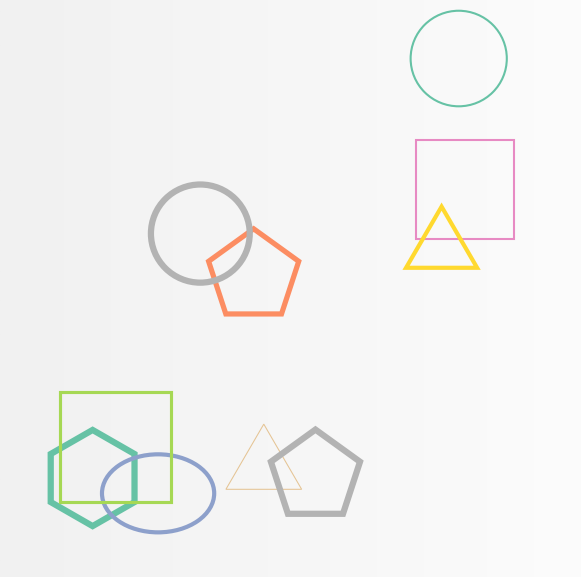[{"shape": "hexagon", "thickness": 3, "radius": 0.42, "center": [0.159, 0.171]}, {"shape": "circle", "thickness": 1, "radius": 0.41, "center": [0.789, 0.898]}, {"shape": "pentagon", "thickness": 2.5, "radius": 0.41, "center": [0.436, 0.521]}, {"shape": "oval", "thickness": 2, "radius": 0.48, "center": [0.272, 0.145]}, {"shape": "square", "thickness": 1, "radius": 0.43, "center": [0.8, 0.671]}, {"shape": "square", "thickness": 1.5, "radius": 0.48, "center": [0.198, 0.225]}, {"shape": "triangle", "thickness": 2, "radius": 0.35, "center": [0.76, 0.571]}, {"shape": "triangle", "thickness": 0.5, "radius": 0.38, "center": [0.454, 0.189]}, {"shape": "pentagon", "thickness": 3, "radius": 0.4, "center": [0.543, 0.175]}, {"shape": "circle", "thickness": 3, "radius": 0.42, "center": [0.345, 0.595]}]